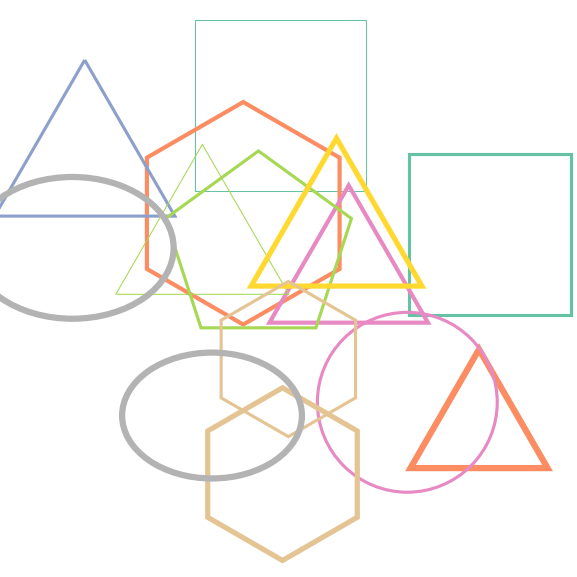[{"shape": "square", "thickness": 0.5, "radius": 0.74, "center": [0.486, 0.817]}, {"shape": "square", "thickness": 1.5, "radius": 0.7, "center": [0.849, 0.593]}, {"shape": "triangle", "thickness": 3, "radius": 0.69, "center": [0.829, 0.257]}, {"shape": "hexagon", "thickness": 2, "radius": 0.96, "center": [0.421, 0.63]}, {"shape": "triangle", "thickness": 1.5, "radius": 0.9, "center": [0.147, 0.715]}, {"shape": "triangle", "thickness": 2, "radius": 0.79, "center": [0.604, 0.52]}, {"shape": "circle", "thickness": 1.5, "radius": 0.78, "center": [0.705, 0.303]}, {"shape": "pentagon", "thickness": 1.5, "radius": 0.85, "center": [0.448, 0.568]}, {"shape": "triangle", "thickness": 0.5, "radius": 0.87, "center": [0.35, 0.576]}, {"shape": "triangle", "thickness": 2.5, "radius": 0.85, "center": [0.583, 0.589]}, {"shape": "hexagon", "thickness": 2.5, "radius": 0.75, "center": [0.489, 0.178]}, {"shape": "hexagon", "thickness": 1.5, "radius": 0.67, "center": [0.499, 0.377]}, {"shape": "oval", "thickness": 3, "radius": 0.78, "center": [0.367, 0.28]}, {"shape": "oval", "thickness": 3, "radius": 0.88, "center": [0.125, 0.57]}]